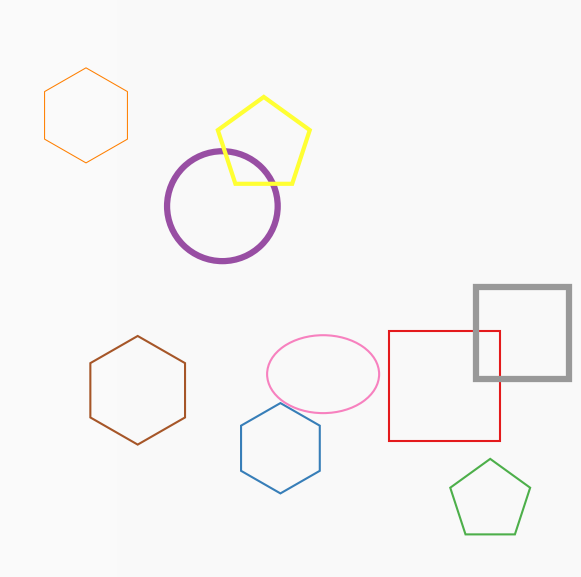[{"shape": "square", "thickness": 1, "radius": 0.48, "center": [0.765, 0.331]}, {"shape": "hexagon", "thickness": 1, "radius": 0.39, "center": [0.482, 0.223]}, {"shape": "pentagon", "thickness": 1, "radius": 0.36, "center": [0.843, 0.132]}, {"shape": "circle", "thickness": 3, "radius": 0.48, "center": [0.383, 0.642]}, {"shape": "hexagon", "thickness": 0.5, "radius": 0.41, "center": [0.148, 0.799]}, {"shape": "pentagon", "thickness": 2, "radius": 0.42, "center": [0.454, 0.748]}, {"shape": "hexagon", "thickness": 1, "radius": 0.47, "center": [0.237, 0.323]}, {"shape": "oval", "thickness": 1, "radius": 0.48, "center": [0.556, 0.351]}, {"shape": "square", "thickness": 3, "radius": 0.4, "center": [0.898, 0.422]}]